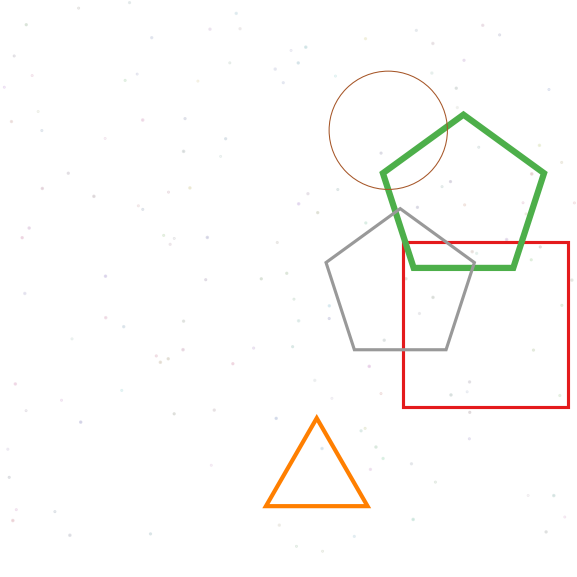[{"shape": "square", "thickness": 1.5, "radius": 0.71, "center": [0.841, 0.437]}, {"shape": "pentagon", "thickness": 3, "radius": 0.73, "center": [0.803, 0.654]}, {"shape": "triangle", "thickness": 2, "radius": 0.51, "center": [0.548, 0.173]}, {"shape": "circle", "thickness": 0.5, "radius": 0.51, "center": [0.672, 0.774]}, {"shape": "pentagon", "thickness": 1.5, "radius": 0.68, "center": [0.693, 0.503]}]